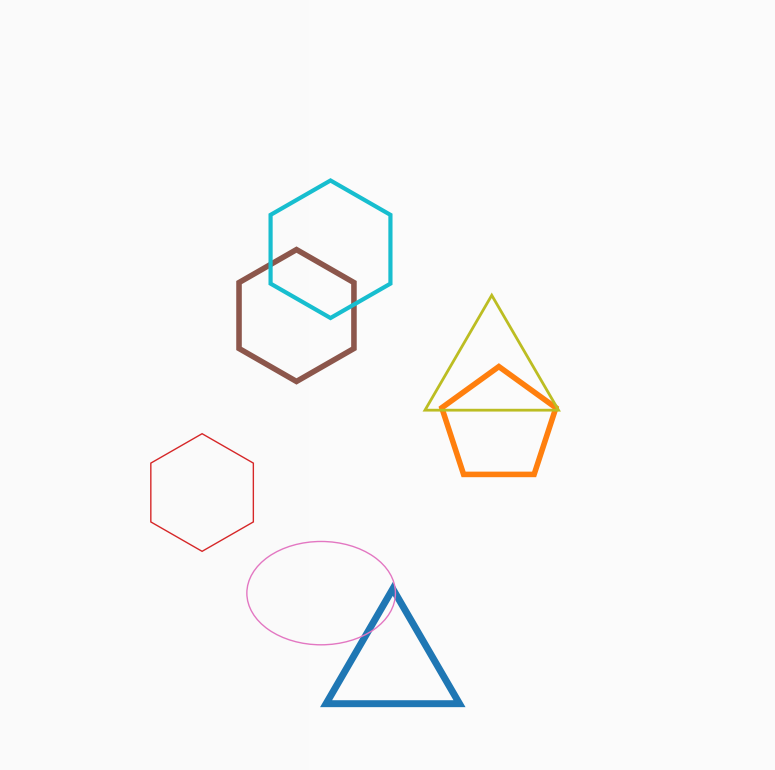[{"shape": "triangle", "thickness": 2.5, "radius": 0.5, "center": [0.507, 0.136]}, {"shape": "pentagon", "thickness": 2, "radius": 0.39, "center": [0.644, 0.447]}, {"shape": "hexagon", "thickness": 0.5, "radius": 0.38, "center": [0.261, 0.36]}, {"shape": "hexagon", "thickness": 2, "radius": 0.43, "center": [0.383, 0.59]}, {"shape": "oval", "thickness": 0.5, "radius": 0.48, "center": [0.414, 0.23]}, {"shape": "triangle", "thickness": 1, "radius": 0.5, "center": [0.635, 0.517]}, {"shape": "hexagon", "thickness": 1.5, "radius": 0.45, "center": [0.426, 0.676]}]